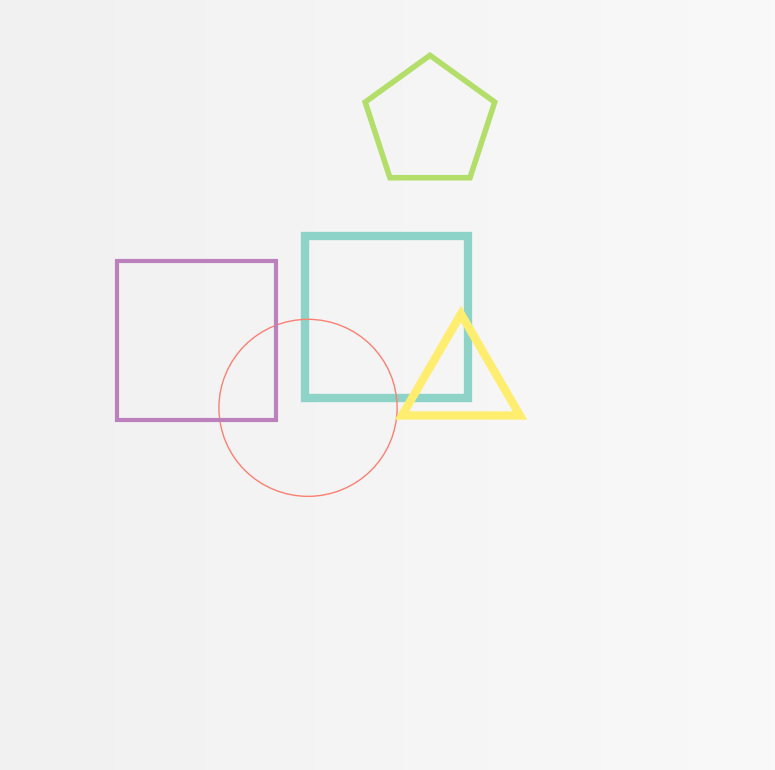[{"shape": "square", "thickness": 3, "radius": 0.53, "center": [0.499, 0.588]}, {"shape": "circle", "thickness": 0.5, "radius": 0.57, "center": [0.397, 0.47]}, {"shape": "pentagon", "thickness": 2, "radius": 0.44, "center": [0.555, 0.84]}, {"shape": "square", "thickness": 1.5, "radius": 0.51, "center": [0.253, 0.558]}, {"shape": "triangle", "thickness": 3, "radius": 0.44, "center": [0.595, 0.504]}]